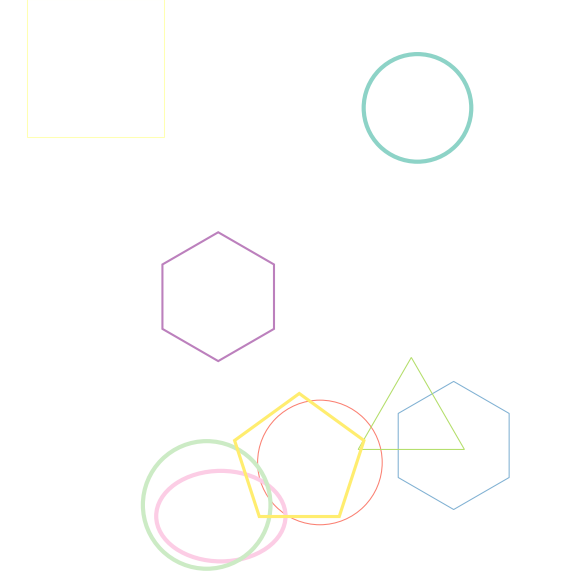[{"shape": "circle", "thickness": 2, "radius": 0.47, "center": [0.723, 0.812]}, {"shape": "square", "thickness": 0.5, "radius": 0.59, "center": [0.165, 0.881]}, {"shape": "circle", "thickness": 0.5, "radius": 0.54, "center": [0.554, 0.198]}, {"shape": "hexagon", "thickness": 0.5, "radius": 0.55, "center": [0.786, 0.228]}, {"shape": "triangle", "thickness": 0.5, "radius": 0.53, "center": [0.712, 0.274]}, {"shape": "oval", "thickness": 2, "radius": 0.56, "center": [0.382, 0.105]}, {"shape": "hexagon", "thickness": 1, "radius": 0.56, "center": [0.378, 0.485]}, {"shape": "circle", "thickness": 2, "radius": 0.55, "center": [0.358, 0.125]}, {"shape": "pentagon", "thickness": 1.5, "radius": 0.59, "center": [0.518, 0.2]}]